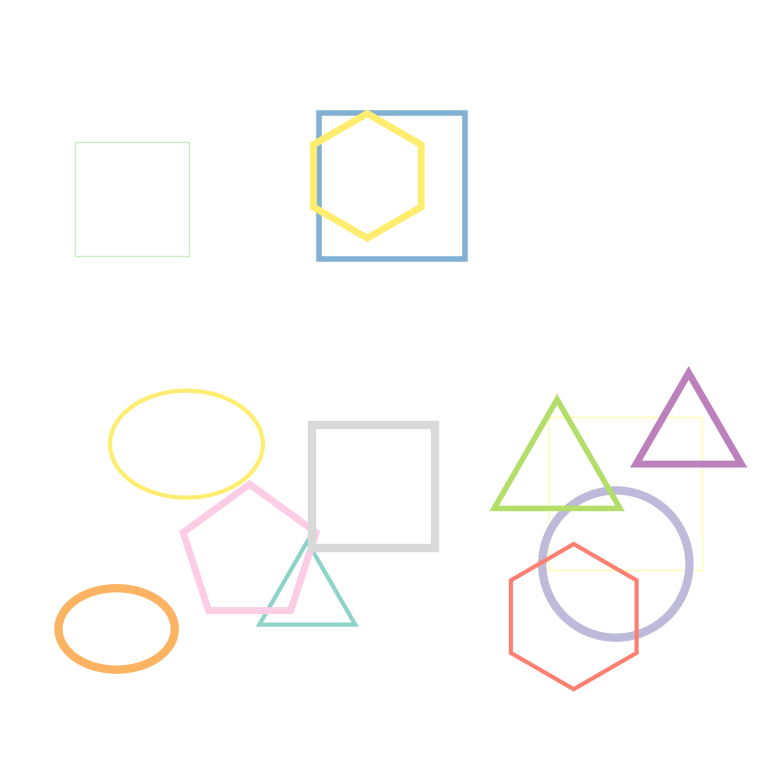[{"shape": "triangle", "thickness": 1.5, "radius": 0.36, "center": [0.399, 0.225]}, {"shape": "square", "thickness": 0.5, "radius": 0.5, "center": [0.812, 0.359]}, {"shape": "circle", "thickness": 3, "radius": 0.48, "center": [0.8, 0.267]}, {"shape": "hexagon", "thickness": 1.5, "radius": 0.47, "center": [0.745, 0.199]}, {"shape": "square", "thickness": 2, "radius": 0.47, "center": [0.509, 0.758]}, {"shape": "oval", "thickness": 3, "radius": 0.38, "center": [0.151, 0.183]}, {"shape": "triangle", "thickness": 2, "radius": 0.47, "center": [0.723, 0.387]}, {"shape": "pentagon", "thickness": 2.5, "radius": 0.45, "center": [0.324, 0.28]}, {"shape": "square", "thickness": 3, "radius": 0.4, "center": [0.485, 0.368]}, {"shape": "triangle", "thickness": 2.5, "radius": 0.39, "center": [0.894, 0.437]}, {"shape": "square", "thickness": 0.5, "radius": 0.37, "center": [0.172, 0.741]}, {"shape": "hexagon", "thickness": 2.5, "radius": 0.4, "center": [0.477, 0.772]}, {"shape": "oval", "thickness": 1.5, "radius": 0.5, "center": [0.242, 0.423]}]